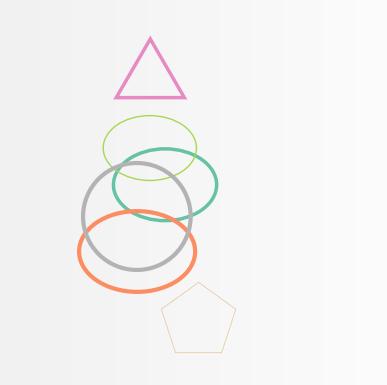[{"shape": "oval", "thickness": 2.5, "radius": 0.67, "center": [0.426, 0.52]}, {"shape": "oval", "thickness": 3, "radius": 0.75, "center": [0.354, 0.347]}, {"shape": "triangle", "thickness": 2.5, "radius": 0.51, "center": [0.388, 0.797]}, {"shape": "oval", "thickness": 1, "radius": 0.6, "center": [0.387, 0.615]}, {"shape": "pentagon", "thickness": 0.5, "radius": 0.51, "center": [0.512, 0.166]}, {"shape": "circle", "thickness": 3, "radius": 0.69, "center": [0.353, 0.438]}]